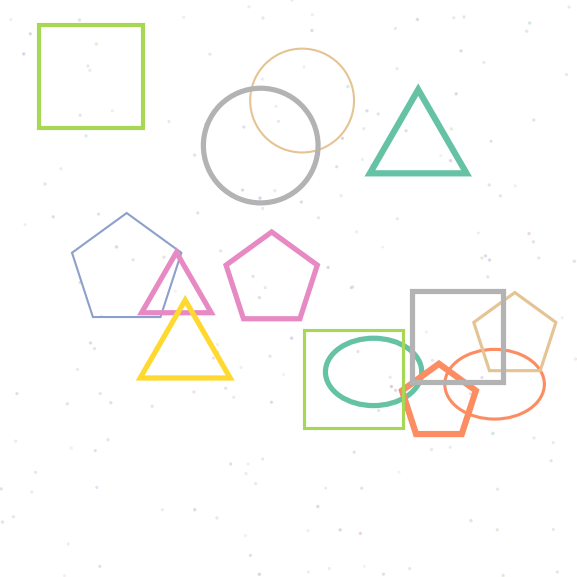[{"shape": "triangle", "thickness": 3, "radius": 0.48, "center": [0.724, 0.747]}, {"shape": "oval", "thickness": 2.5, "radius": 0.42, "center": [0.647, 0.355]}, {"shape": "pentagon", "thickness": 3, "radius": 0.34, "center": [0.76, 0.302]}, {"shape": "oval", "thickness": 1.5, "radius": 0.43, "center": [0.856, 0.334]}, {"shape": "pentagon", "thickness": 1, "radius": 0.5, "center": [0.219, 0.531]}, {"shape": "pentagon", "thickness": 2.5, "radius": 0.42, "center": [0.47, 0.514]}, {"shape": "triangle", "thickness": 2.5, "radius": 0.35, "center": [0.305, 0.492]}, {"shape": "square", "thickness": 2, "radius": 0.45, "center": [0.158, 0.867]}, {"shape": "square", "thickness": 1.5, "radius": 0.43, "center": [0.612, 0.343]}, {"shape": "triangle", "thickness": 2.5, "radius": 0.45, "center": [0.321, 0.39]}, {"shape": "pentagon", "thickness": 1.5, "radius": 0.37, "center": [0.891, 0.418]}, {"shape": "circle", "thickness": 1, "radius": 0.45, "center": [0.523, 0.825]}, {"shape": "circle", "thickness": 2.5, "radius": 0.5, "center": [0.451, 0.747]}, {"shape": "square", "thickness": 2.5, "radius": 0.39, "center": [0.793, 0.416]}]